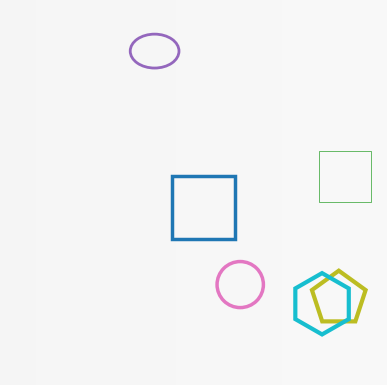[{"shape": "square", "thickness": 2.5, "radius": 0.41, "center": [0.525, 0.46]}, {"shape": "square", "thickness": 0.5, "radius": 0.33, "center": [0.89, 0.541]}, {"shape": "oval", "thickness": 2, "radius": 0.31, "center": [0.399, 0.867]}, {"shape": "circle", "thickness": 2.5, "radius": 0.3, "center": [0.62, 0.261]}, {"shape": "pentagon", "thickness": 3, "radius": 0.36, "center": [0.874, 0.224]}, {"shape": "hexagon", "thickness": 3, "radius": 0.4, "center": [0.831, 0.211]}]